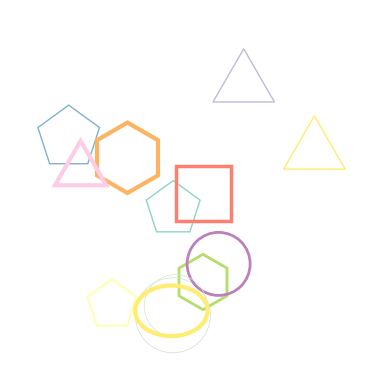[{"shape": "pentagon", "thickness": 1, "radius": 0.37, "center": [0.45, 0.457]}, {"shape": "pentagon", "thickness": 1.5, "radius": 0.33, "center": [0.291, 0.209]}, {"shape": "triangle", "thickness": 1, "radius": 0.46, "center": [0.633, 0.781]}, {"shape": "square", "thickness": 2.5, "radius": 0.36, "center": [0.528, 0.497]}, {"shape": "pentagon", "thickness": 1, "radius": 0.42, "center": [0.178, 0.643]}, {"shape": "hexagon", "thickness": 3, "radius": 0.46, "center": [0.331, 0.59]}, {"shape": "hexagon", "thickness": 2, "radius": 0.36, "center": [0.527, 0.268]}, {"shape": "triangle", "thickness": 3, "radius": 0.38, "center": [0.209, 0.557]}, {"shape": "circle", "thickness": 0.5, "radius": 0.49, "center": [0.449, 0.181]}, {"shape": "circle", "thickness": 2, "radius": 0.41, "center": [0.568, 0.315]}, {"shape": "circle", "thickness": 0.5, "radius": 0.41, "center": [0.456, 0.205]}, {"shape": "triangle", "thickness": 1, "radius": 0.46, "center": [0.817, 0.607]}, {"shape": "oval", "thickness": 3, "radius": 0.47, "center": [0.445, 0.193]}]